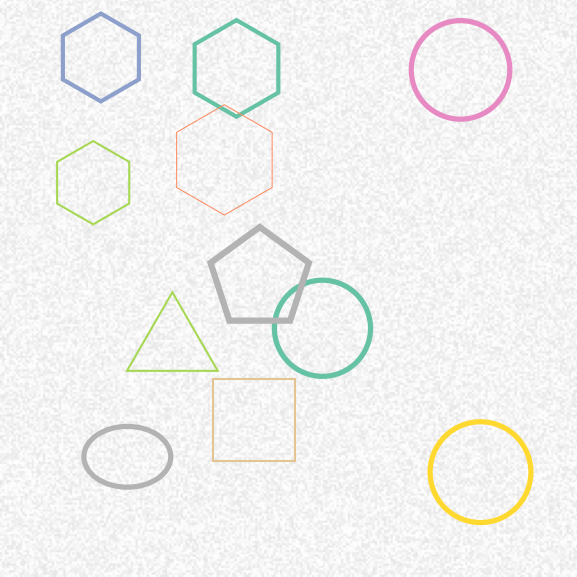[{"shape": "hexagon", "thickness": 2, "radius": 0.42, "center": [0.41, 0.881]}, {"shape": "circle", "thickness": 2.5, "radius": 0.42, "center": [0.558, 0.431]}, {"shape": "hexagon", "thickness": 0.5, "radius": 0.48, "center": [0.389, 0.722]}, {"shape": "hexagon", "thickness": 2, "radius": 0.38, "center": [0.175, 0.9]}, {"shape": "circle", "thickness": 2.5, "radius": 0.43, "center": [0.797, 0.878]}, {"shape": "hexagon", "thickness": 1, "radius": 0.36, "center": [0.161, 0.683]}, {"shape": "triangle", "thickness": 1, "radius": 0.45, "center": [0.298, 0.402]}, {"shape": "circle", "thickness": 2.5, "radius": 0.44, "center": [0.832, 0.182]}, {"shape": "square", "thickness": 1, "radius": 0.36, "center": [0.44, 0.272]}, {"shape": "oval", "thickness": 2.5, "radius": 0.38, "center": [0.22, 0.208]}, {"shape": "pentagon", "thickness": 3, "radius": 0.45, "center": [0.45, 0.516]}]